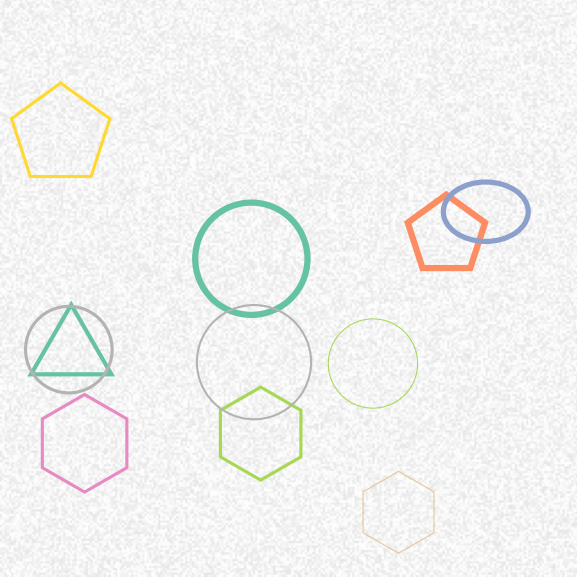[{"shape": "circle", "thickness": 3, "radius": 0.49, "center": [0.435, 0.551]}, {"shape": "triangle", "thickness": 2, "radius": 0.4, "center": [0.123, 0.391]}, {"shape": "pentagon", "thickness": 3, "radius": 0.35, "center": [0.773, 0.592]}, {"shape": "oval", "thickness": 2.5, "radius": 0.37, "center": [0.841, 0.633]}, {"shape": "hexagon", "thickness": 1.5, "radius": 0.42, "center": [0.146, 0.232]}, {"shape": "hexagon", "thickness": 1.5, "radius": 0.4, "center": [0.451, 0.248]}, {"shape": "circle", "thickness": 0.5, "radius": 0.39, "center": [0.646, 0.37]}, {"shape": "pentagon", "thickness": 1.5, "radius": 0.45, "center": [0.105, 0.766]}, {"shape": "hexagon", "thickness": 0.5, "radius": 0.35, "center": [0.69, 0.112]}, {"shape": "circle", "thickness": 1, "radius": 0.49, "center": [0.44, 0.372]}, {"shape": "circle", "thickness": 1.5, "radius": 0.37, "center": [0.119, 0.394]}]